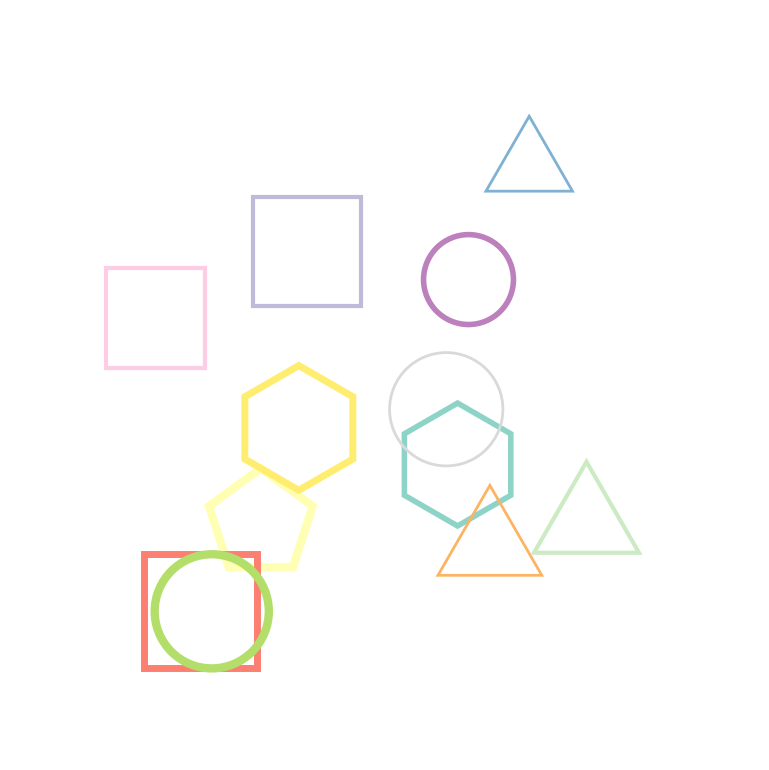[{"shape": "hexagon", "thickness": 2, "radius": 0.4, "center": [0.594, 0.397]}, {"shape": "pentagon", "thickness": 3, "radius": 0.35, "center": [0.339, 0.321]}, {"shape": "square", "thickness": 1.5, "radius": 0.35, "center": [0.399, 0.673]}, {"shape": "square", "thickness": 2.5, "radius": 0.37, "center": [0.26, 0.206]}, {"shape": "triangle", "thickness": 1, "radius": 0.32, "center": [0.687, 0.784]}, {"shape": "triangle", "thickness": 1, "radius": 0.39, "center": [0.636, 0.292]}, {"shape": "circle", "thickness": 3, "radius": 0.37, "center": [0.275, 0.206]}, {"shape": "square", "thickness": 1.5, "radius": 0.32, "center": [0.202, 0.587]}, {"shape": "circle", "thickness": 1, "radius": 0.37, "center": [0.58, 0.468]}, {"shape": "circle", "thickness": 2, "radius": 0.29, "center": [0.608, 0.637]}, {"shape": "triangle", "thickness": 1.5, "radius": 0.39, "center": [0.762, 0.322]}, {"shape": "hexagon", "thickness": 2.5, "radius": 0.4, "center": [0.388, 0.444]}]